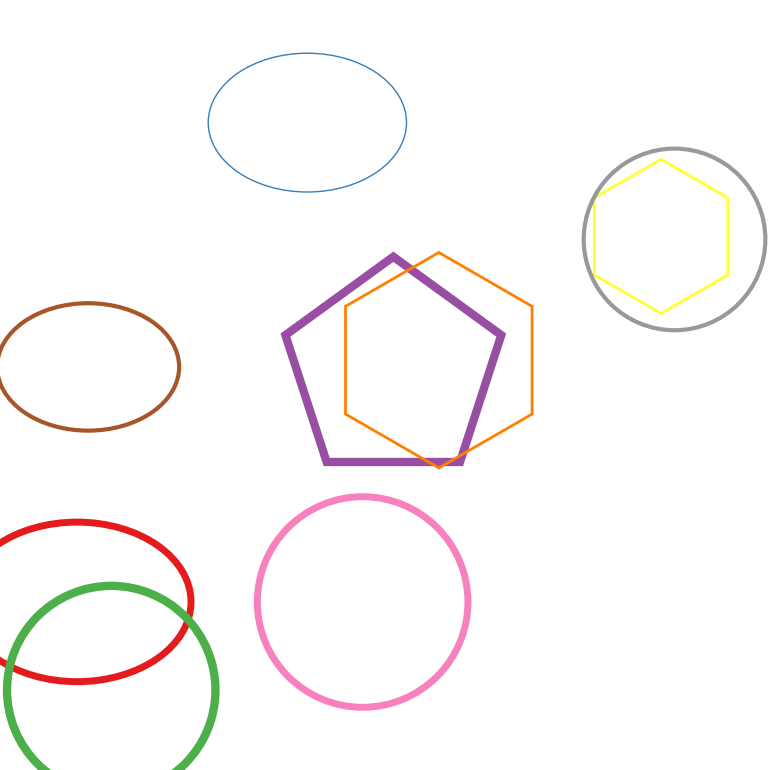[{"shape": "oval", "thickness": 2.5, "radius": 0.74, "center": [0.1, 0.218]}, {"shape": "oval", "thickness": 0.5, "radius": 0.64, "center": [0.399, 0.841]}, {"shape": "circle", "thickness": 3, "radius": 0.68, "center": [0.144, 0.104]}, {"shape": "pentagon", "thickness": 3, "radius": 0.74, "center": [0.511, 0.519]}, {"shape": "hexagon", "thickness": 1, "radius": 0.7, "center": [0.57, 0.532]}, {"shape": "hexagon", "thickness": 1, "radius": 0.5, "center": [0.859, 0.693]}, {"shape": "oval", "thickness": 1.5, "radius": 0.59, "center": [0.114, 0.523]}, {"shape": "circle", "thickness": 2.5, "radius": 0.68, "center": [0.471, 0.218]}, {"shape": "circle", "thickness": 1.5, "radius": 0.59, "center": [0.876, 0.689]}]